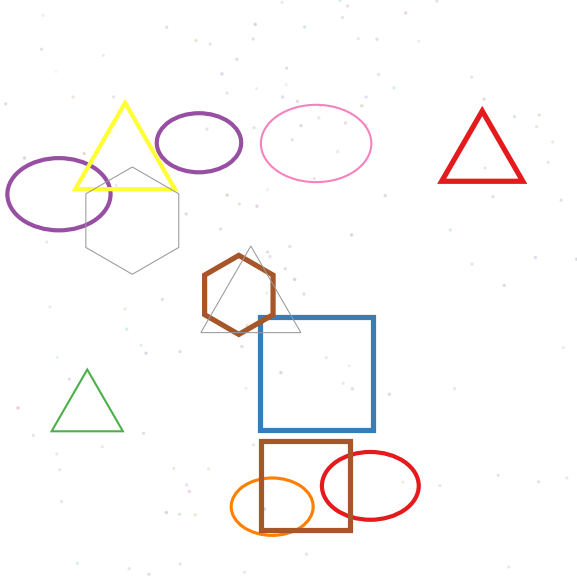[{"shape": "oval", "thickness": 2, "radius": 0.42, "center": [0.641, 0.158]}, {"shape": "triangle", "thickness": 2.5, "radius": 0.41, "center": [0.835, 0.726]}, {"shape": "square", "thickness": 2.5, "radius": 0.49, "center": [0.548, 0.353]}, {"shape": "triangle", "thickness": 1, "radius": 0.36, "center": [0.151, 0.288]}, {"shape": "oval", "thickness": 2, "radius": 0.37, "center": [0.345, 0.752]}, {"shape": "oval", "thickness": 2, "radius": 0.45, "center": [0.102, 0.663]}, {"shape": "oval", "thickness": 1.5, "radius": 0.35, "center": [0.471, 0.122]}, {"shape": "triangle", "thickness": 2, "radius": 0.5, "center": [0.217, 0.721]}, {"shape": "square", "thickness": 2.5, "radius": 0.39, "center": [0.529, 0.158]}, {"shape": "hexagon", "thickness": 2.5, "radius": 0.34, "center": [0.414, 0.489]}, {"shape": "oval", "thickness": 1, "radius": 0.48, "center": [0.547, 0.751]}, {"shape": "triangle", "thickness": 0.5, "radius": 0.5, "center": [0.434, 0.473]}, {"shape": "hexagon", "thickness": 0.5, "radius": 0.46, "center": [0.229, 0.617]}]